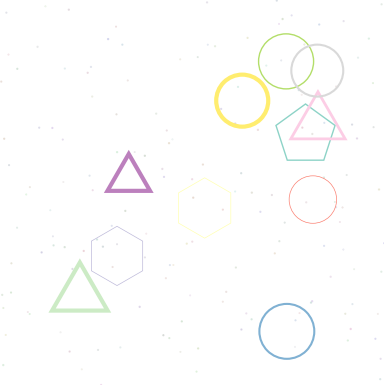[{"shape": "pentagon", "thickness": 1, "radius": 0.4, "center": [0.794, 0.649]}, {"shape": "hexagon", "thickness": 0.5, "radius": 0.39, "center": [0.532, 0.46]}, {"shape": "hexagon", "thickness": 0.5, "radius": 0.38, "center": [0.304, 0.335]}, {"shape": "circle", "thickness": 0.5, "radius": 0.31, "center": [0.813, 0.482]}, {"shape": "circle", "thickness": 1.5, "radius": 0.36, "center": [0.745, 0.139]}, {"shape": "circle", "thickness": 1, "radius": 0.36, "center": [0.743, 0.841]}, {"shape": "triangle", "thickness": 2, "radius": 0.41, "center": [0.826, 0.68]}, {"shape": "circle", "thickness": 1.5, "radius": 0.34, "center": [0.824, 0.817]}, {"shape": "triangle", "thickness": 3, "radius": 0.32, "center": [0.334, 0.536]}, {"shape": "triangle", "thickness": 3, "radius": 0.42, "center": [0.207, 0.235]}, {"shape": "circle", "thickness": 3, "radius": 0.34, "center": [0.629, 0.739]}]